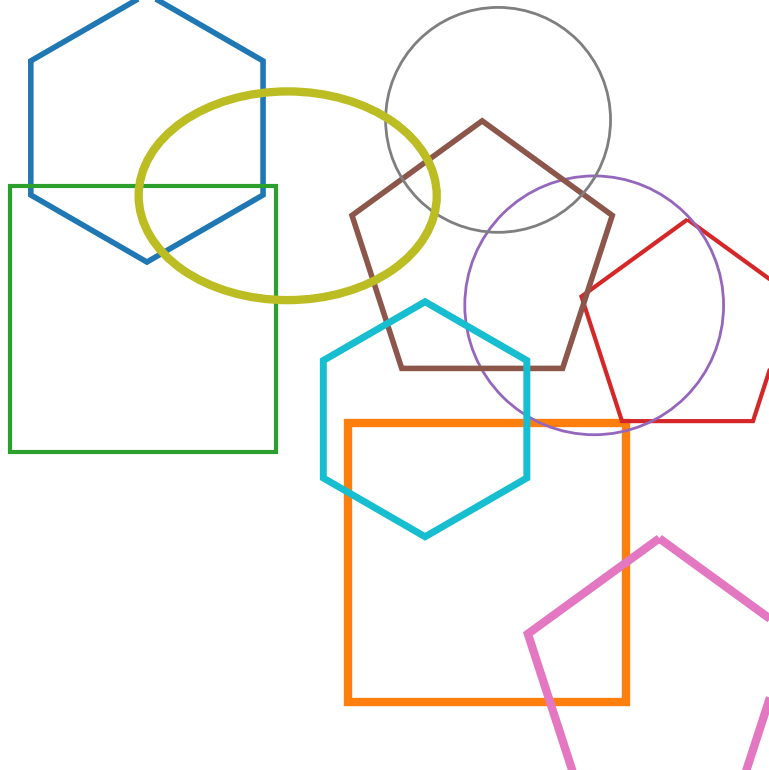[{"shape": "hexagon", "thickness": 2, "radius": 0.87, "center": [0.191, 0.834]}, {"shape": "square", "thickness": 3, "radius": 0.9, "center": [0.633, 0.269]}, {"shape": "square", "thickness": 1.5, "radius": 0.86, "center": [0.186, 0.586]}, {"shape": "pentagon", "thickness": 1.5, "radius": 0.72, "center": [0.893, 0.57]}, {"shape": "circle", "thickness": 1, "radius": 0.84, "center": [0.772, 0.603]}, {"shape": "pentagon", "thickness": 2, "radius": 0.89, "center": [0.626, 0.665]}, {"shape": "pentagon", "thickness": 3, "radius": 0.9, "center": [0.856, 0.121]}, {"shape": "circle", "thickness": 1, "radius": 0.73, "center": [0.647, 0.844]}, {"shape": "oval", "thickness": 3, "radius": 0.97, "center": [0.374, 0.746]}, {"shape": "hexagon", "thickness": 2.5, "radius": 0.76, "center": [0.552, 0.456]}]